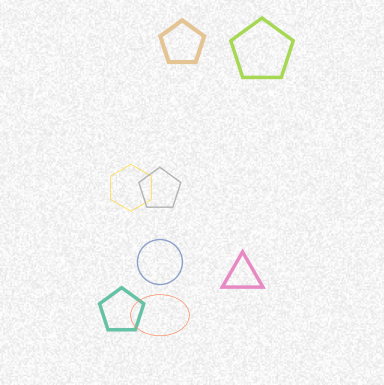[{"shape": "pentagon", "thickness": 2.5, "radius": 0.3, "center": [0.316, 0.192]}, {"shape": "oval", "thickness": 0.5, "radius": 0.38, "center": [0.416, 0.181]}, {"shape": "circle", "thickness": 1, "radius": 0.29, "center": [0.415, 0.319]}, {"shape": "triangle", "thickness": 2.5, "radius": 0.3, "center": [0.63, 0.285]}, {"shape": "pentagon", "thickness": 2.5, "radius": 0.43, "center": [0.681, 0.868]}, {"shape": "hexagon", "thickness": 0.5, "radius": 0.3, "center": [0.34, 0.512]}, {"shape": "pentagon", "thickness": 3, "radius": 0.3, "center": [0.473, 0.887]}, {"shape": "pentagon", "thickness": 1, "radius": 0.29, "center": [0.415, 0.508]}]